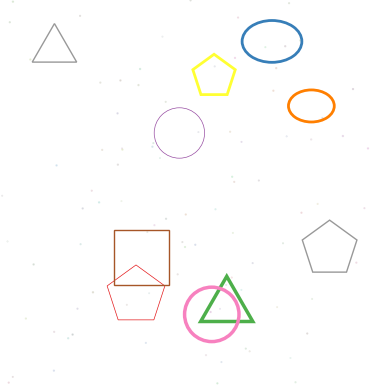[{"shape": "pentagon", "thickness": 0.5, "radius": 0.39, "center": [0.353, 0.233]}, {"shape": "oval", "thickness": 2, "radius": 0.39, "center": [0.706, 0.892]}, {"shape": "triangle", "thickness": 2.5, "radius": 0.39, "center": [0.589, 0.204]}, {"shape": "circle", "thickness": 0.5, "radius": 0.33, "center": [0.466, 0.655]}, {"shape": "oval", "thickness": 2, "radius": 0.3, "center": [0.809, 0.725]}, {"shape": "pentagon", "thickness": 2, "radius": 0.29, "center": [0.556, 0.801]}, {"shape": "square", "thickness": 1, "radius": 0.36, "center": [0.367, 0.33]}, {"shape": "circle", "thickness": 2.5, "radius": 0.35, "center": [0.55, 0.183]}, {"shape": "pentagon", "thickness": 1, "radius": 0.37, "center": [0.856, 0.354]}, {"shape": "triangle", "thickness": 1, "radius": 0.33, "center": [0.141, 0.872]}]